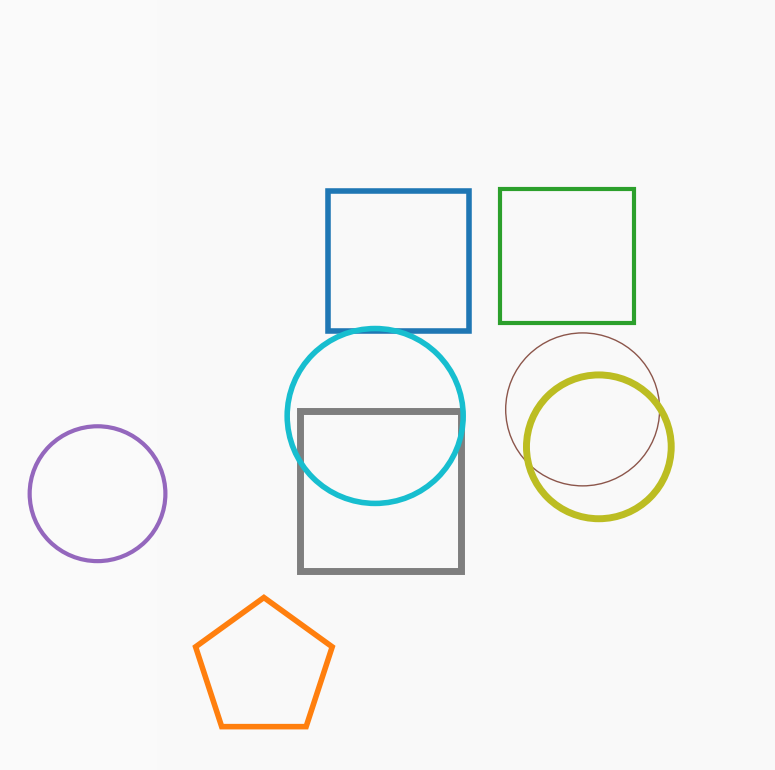[{"shape": "square", "thickness": 2, "radius": 0.45, "center": [0.514, 0.661]}, {"shape": "pentagon", "thickness": 2, "radius": 0.46, "center": [0.341, 0.131]}, {"shape": "square", "thickness": 1.5, "radius": 0.43, "center": [0.732, 0.668]}, {"shape": "circle", "thickness": 1.5, "radius": 0.44, "center": [0.126, 0.359]}, {"shape": "circle", "thickness": 0.5, "radius": 0.5, "center": [0.752, 0.468]}, {"shape": "square", "thickness": 2.5, "radius": 0.52, "center": [0.491, 0.363]}, {"shape": "circle", "thickness": 2.5, "radius": 0.47, "center": [0.773, 0.42]}, {"shape": "circle", "thickness": 2, "radius": 0.57, "center": [0.484, 0.46]}]